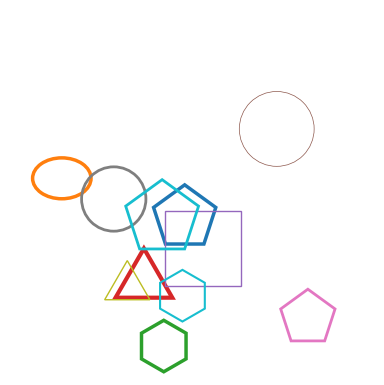[{"shape": "pentagon", "thickness": 2.5, "radius": 0.42, "center": [0.48, 0.435]}, {"shape": "oval", "thickness": 2.5, "radius": 0.38, "center": [0.161, 0.537]}, {"shape": "hexagon", "thickness": 2.5, "radius": 0.33, "center": [0.425, 0.101]}, {"shape": "triangle", "thickness": 3, "radius": 0.43, "center": [0.374, 0.269]}, {"shape": "square", "thickness": 1, "radius": 0.49, "center": [0.527, 0.355]}, {"shape": "circle", "thickness": 0.5, "radius": 0.49, "center": [0.719, 0.665]}, {"shape": "pentagon", "thickness": 2, "radius": 0.37, "center": [0.8, 0.175]}, {"shape": "circle", "thickness": 2, "radius": 0.42, "center": [0.295, 0.483]}, {"shape": "triangle", "thickness": 1, "radius": 0.34, "center": [0.331, 0.255]}, {"shape": "hexagon", "thickness": 1.5, "radius": 0.34, "center": [0.474, 0.232]}, {"shape": "pentagon", "thickness": 2, "radius": 0.5, "center": [0.421, 0.434]}]